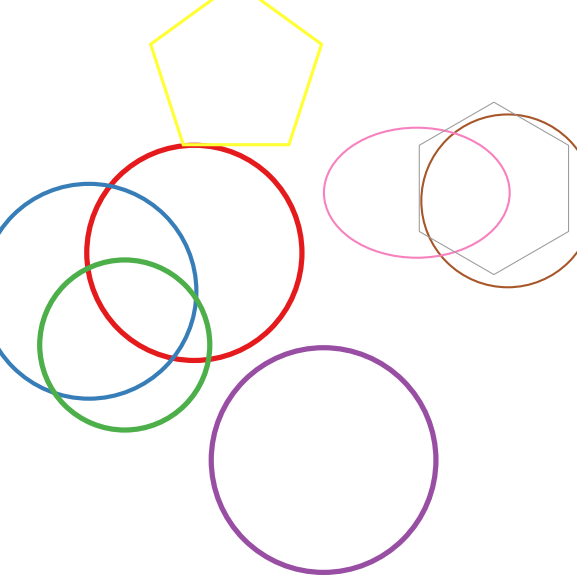[{"shape": "circle", "thickness": 2.5, "radius": 0.93, "center": [0.337, 0.561]}, {"shape": "circle", "thickness": 2, "radius": 0.93, "center": [0.154, 0.495]}, {"shape": "circle", "thickness": 2.5, "radius": 0.74, "center": [0.216, 0.402]}, {"shape": "circle", "thickness": 2.5, "radius": 0.97, "center": [0.56, 0.202]}, {"shape": "pentagon", "thickness": 1.5, "radius": 0.78, "center": [0.409, 0.874]}, {"shape": "circle", "thickness": 1, "radius": 0.75, "center": [0.879, 0.651]}, {"shape": "oval", "thickness": 1, "radius": 0.8, "center": [0.722, 0.665]}, {"shape": "hexagon", "thickness": 0.5, "radius": 0.75, "center": [0.855, 0.673]}]